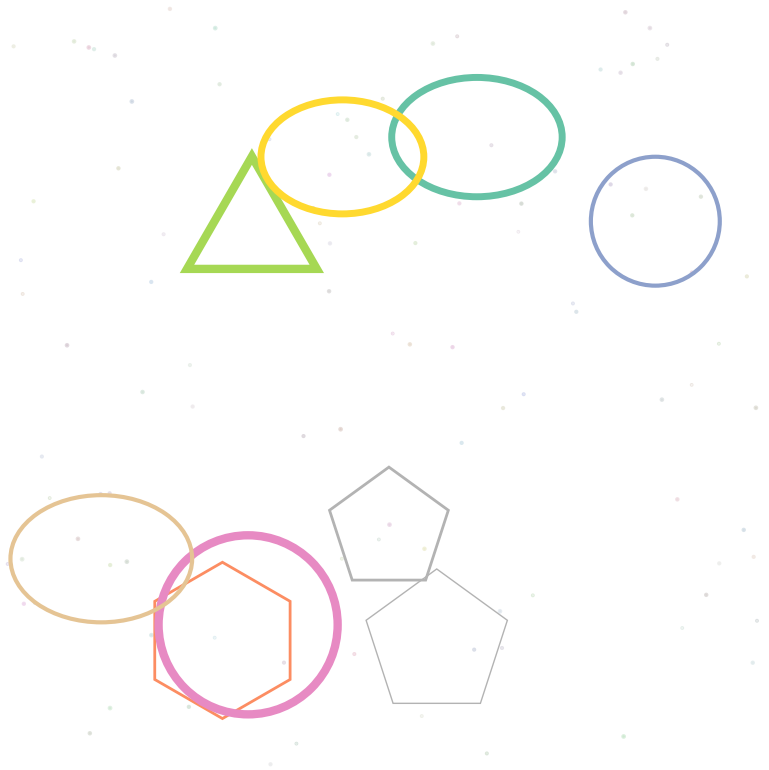[{"shape": "oval", "thickness": 2.5, "radius": 0.55, "center": [0.619, 0.822]}, {"shape": "hexagon", "thickness": 1, "radius": 0.51, "center": [0.289, 0.168]}, {"shape": "circle", "thickness": 1.5, "radius": 0.42, "center": [0.851, 0.713]}, {"shape": "circle", "thickness": 3, "radius": 0.58, "center": [0.322, 0.189]}, {"shape": "triangle", "thickness": 3, "radius": 0.49, "center": [0.327, 0.699]}, {"shape": "oval", "thickness": 2.5, "radius": 0.53, "center": [0.445, 0.796]}, {"shape": "oval", "thickness": 1.5, "radius": 0.59, "center": [0.132, 0.274]}, {"shape": "pentagon", "thickness": 0.5, "radius": 0.48, "center": [0.567, 0.165]}, {"shape": "pentagon", "thickness": 1, "radius": 0.41, "center": [0.505, 0.312]}]